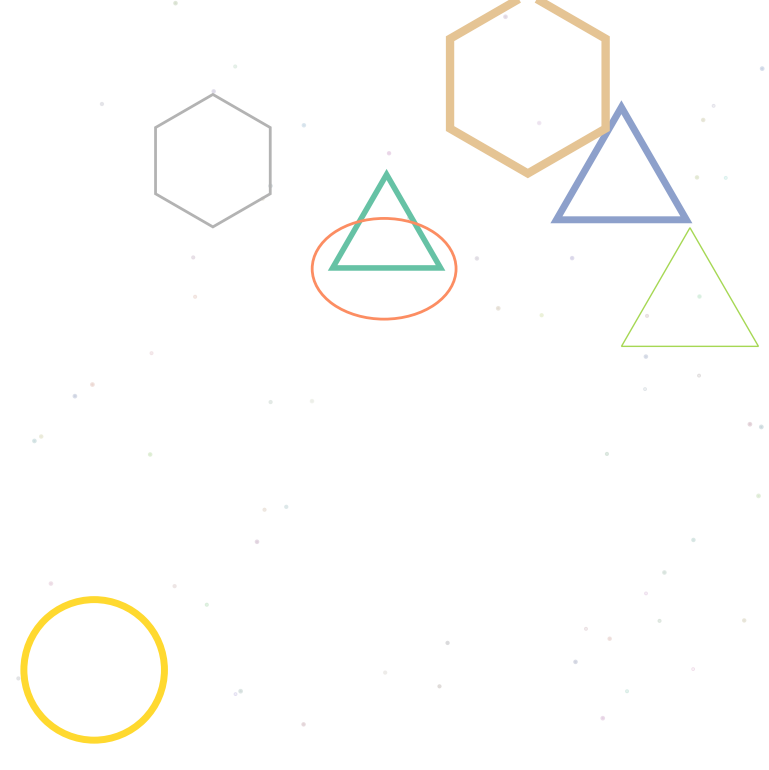[{"shape": "triangle", "thickness": 2, "radius": 0.4, "center": [0.502, 0.692]}, {"shape": "oval", "thickness": 1, "radius": 0.47, "center": [0.499, 0.651]}, {"shape": "triangle", "thickness": 2.5, "radius": 0.49, "center": [0.807, 0.763]}, {"shape": "triangle", "thickness": 0.5, "radius": 0.51, "center": [0.896, 0.602]}, {"shape": "circle", "thickness": 2.5, "radius": 0.46, "center": [0.122, 0.13]}, {"shape": "hexagon", "thickness": 3, "radius": 0.58, "center": [0.685, 0.891]}, {"shape": "hexagon", "thickness": 1, "radius": 0.43, "center": [0.276, 0.791]}]